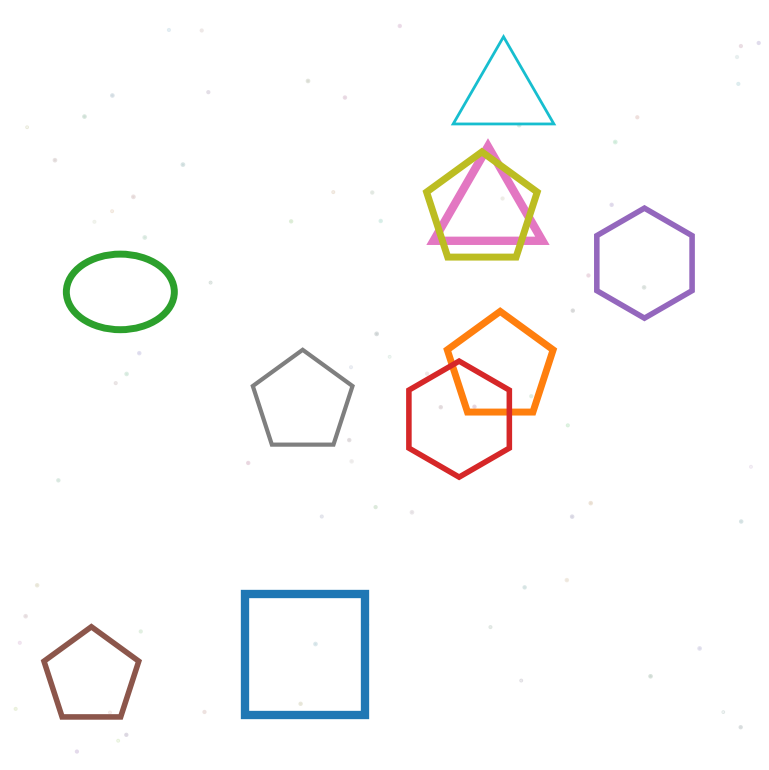[{"shape": "square", "thickness": 3, "radius": 0.39, "center": [0.396, 0.15]}, {"shape": "pentagon", "thickness": 2.5, "radius": 0.36, "center": [0.65, 0.523]}, {"shape": "oval", "thickness": 2.5, "radius": 0.35, "center": [0.156, 0.621]}, {"shape": "hexagon", "thickness": 2, "radius": 0.38, "center": [0.596, 0.456]}, {"shape": "hexagon", "thickness": 2, "radius": 0.36, "center": [0.837, 0.658]}, {"shape": "pentagon", "thickness": 2, "radius": 0.32, "center": [0.119, 0.121]}, {"shape": "triangle", "thickness": 3, "radius": 0.41, "center": [0.634, 0.728]}, {"shape": "pentagon", "thickness": 1.5, "radius": 0.34, "center": [0.393, 0.478]}, {"shape": "pentagon", "thickness": 2.5, "radius": 0.38, "center": [0.626, 0.727]}, {"shape": "triangle", "thickness": 1, "radius": 0.38, "center": [0.654, 0.877]}]